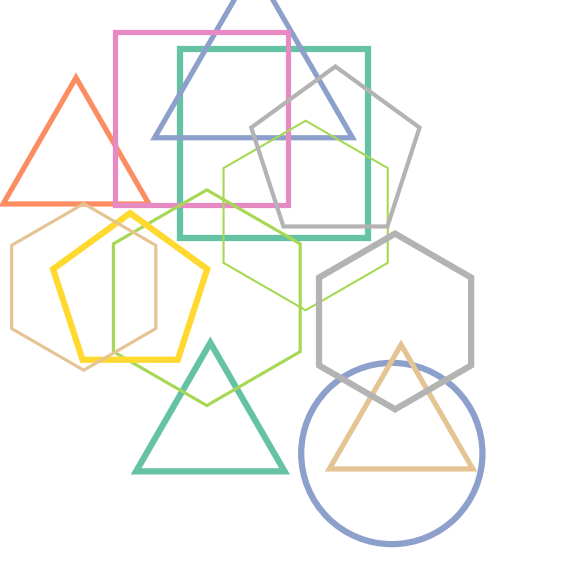[{"shape": "triangle", "thickness": 3, "radius": 0.74, "center": [0.364, 0.257]}, {"shape": "square", "thickness": 3, "radius": 0.82, "center": [0.474, 0.751]}, {"shape": "triangle", "thickness": 2.5, "radius": 0.73, "center": [0.132, 0.719]}, {"shape": "circle", "thickness": 3, "radius": 0.78, "center": [0.678, 0.214]}, {"shape": "triangle", "thickness": 2.5, "radius": 0.99, "center": [0.439, 0.86]}, {"shape": "square", "thickness": 2.5, "radius": 0.75, "center": [0.349, 0.794]}, {"shape": "hexagon", "thickness": 1.5, "radius": 0.93, "center": [0.358, 0.484]}, {"shape": "hexagon", "thickness": 1, "radius": 0.82, "center": [0.529, 0.626]}, {"shape": "pentagon", "thickness": 3, "radius": 0.7, "center": [0.225, 0.49]}, {"shape": "hexagon", "thickness": 1.5, "radius": 0.72, "center": [0.145, 0.502]}, {"shape": "triangle", "thickness": 2.5, "radius": 0.72, "center": [0.695, 0.259]}, {"shape": "pentagon", "thickness": 2, "radius": 0.77, "center": [0.581, 0.731]}, {"shape": "hexagon", "thickness": 3, "radius": 0.76, "center": [0.684, 0.442]}]